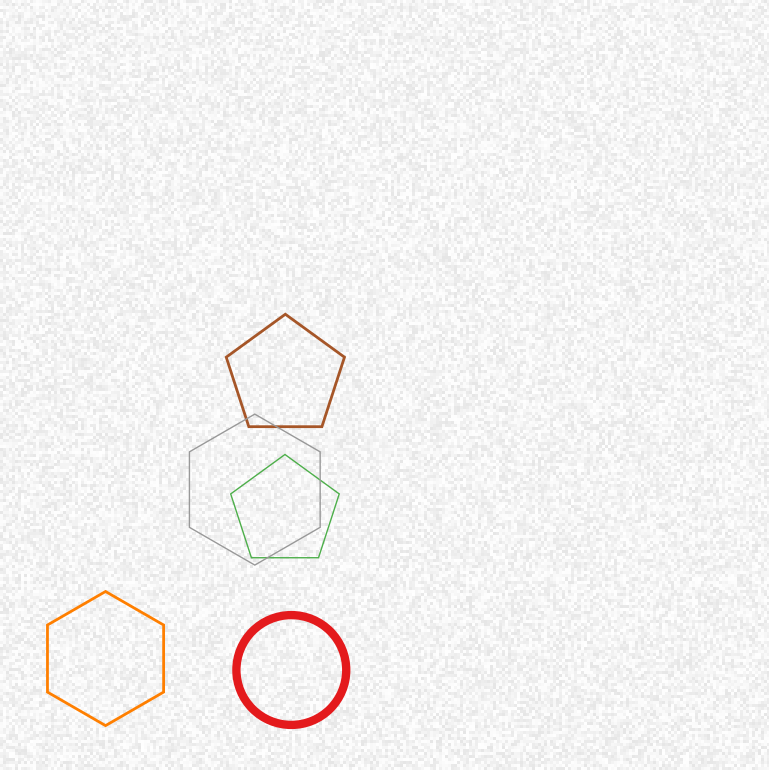[{"shape": "circle", "thickness": 3, "radius": 0.36, "center": [0.378, 0.13]}, {"shape": "pentagon", "thickness": 0.5, "radius": 0.37, "center": [0.37, 0.336]}, {"shape": "hexagon", "thickness": 1, "radius": 0.44, "center": [0.137, 0.145]}, {"shape": "pentagon", "thickness": 1, "radius": 0.4, "center": [0.371, 0.511]}, {"shape": "hexagon", "thickness": 0.5, "radius": 0.49, "center": [0.331, 0.364]}]